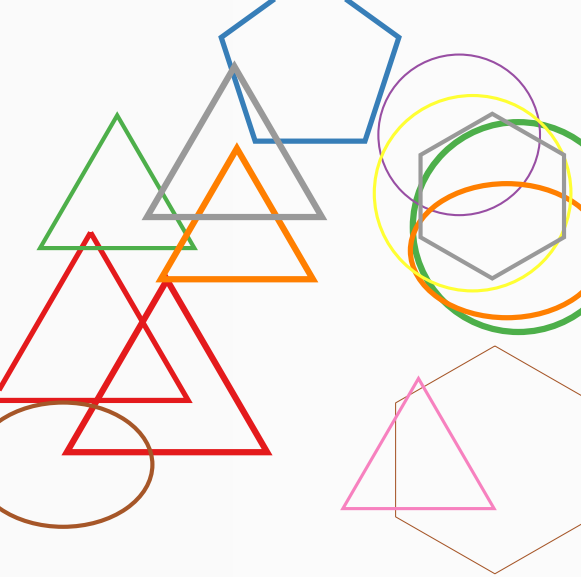[{"shape": "triangle", "thickness": 3, "radius": 0.99, "center": [0.287, 0.316]}, {"shape": "triangle", "thickness": 2.5, "radius": 0.97, "center": [0.156, 0.403]}, {"shape": "pentagon", "thickness": 2.5, "radius": 0.8, "center": [0.533, 0.885]}, {"shape": "triangle", "thickness": 2, "radius": 0.77, "center": [0.202, 0.646]}, {"shape": "circle", "thickness": 3, "radius": 0.91, "center": [0.892, 0.606]}, {"shape": "circle", "thickness": 1, "radius": 0.7, "center": [0.79, 0.766]}, {"shape": "triangle", "thickness": 3, "radius": 0.76, "center": [0.408, 0.591]}, {"shape": "oval", "thickness": 2.5, "radius": 0.83, "center": [0.872, 0.565]}, {"shape": "circle", "thickness": 1.5, "radius": 0.85, "center": [0.813, 0.665]}, {"shape": "hexagon", "thickness": 0.5, "radius": 0.99, "center": [0.851, 0.203]}, {"shape": "oval", "thickness": 2, "radius": 0.77, "center": [0.109, 0.195]}, {"shape": "triangle", "thickness": 1.5, "radius": 0.75, "center": [0.72, 0.194]}, {"shape": "hexagon", "thickness": 2, "radius": 0.71, "center": [0.847, 0.66]}, {"shape": "triangle", "thickness": 3, "radius": 0.87, "center": [0.403, 0.71]}]